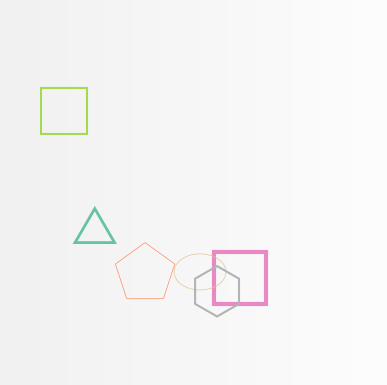[{"shape": "triangle", "thickness": 2, "radius": 0.29, "center": [0.245, 0.399]}, {"shape": "pentagon", "thickness": 0.5, "radius": 0.4, "center": [0.374, 0.289]}, {"shape": "square", "thickness": 3, "radius": 0.34, "center": [0.62, 0.278]}, {"shape": "square", "thickness": 1.5, "radius": 0.3, "center": [0.165, 0.712]}, {"shape": "oval", "thickness": 0.5, "radius": 0.33, "center": [0.516, 0.294]}, {"shape": "hexagon", "thickness": 1.5, "radius": 0.33, "center": [0.56, 0.243]}]